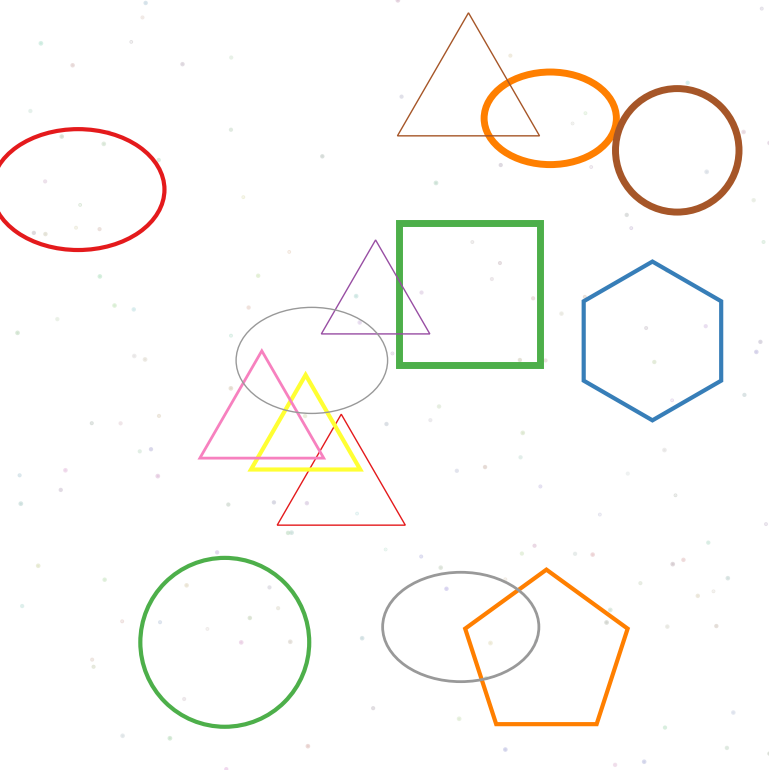[{"shape": "triangle", "thickness": 0.5, "radius": 0.48, "center": [0.443, 0.366]}, {"shape": "oval", "thickness": 1.5, "radius": 0.56, "center": [0.101, 0.754]}, {"shape": "hexagon", "thickness": 1.5, "radius": 0.52, "center": [0.847, 0.557]}, {"shape": "square", "thickness": 2.5, "radius": 0.46, "center": [0.61, 0.618]}, {"shape": "circle", "thickness": 1.5, "radius": 0.55, "center": [0.292, 0.166]}, {"shape": "triangle", "thickness": 0.5, "radius": 0.41, "center": [0.488, 0.607]}, {"shape": "oval", "thickness": 2.5, "radius": 0.43, "center": [0.715, 0.846]}, {"shape": "pentagon", "thickness": 1.5, "radius": 0.55, "center": [0.71, 0.149]}, {"shape": "triangle", "thickness": 1.5, "radius": 0.41, "center": [0.397, 0.431]}, {"shape": "triangle", "thickness": 0.5, "radius": 0.53, "center": [0.608, 0.877]}, {"shape": "circle", "thickness": 2.5, "radius": 0.4, "center": [0.88, 0.805]}, {"shape": "triangle", "thickness": 1, "radius": 0.46, "center": [0.34, 0.451]}, {"shape": "oval", "thickness": 1, "radius": 0.51, "center": [0.598, 0.186]}, {"shape": "oval", "thickness": 0.5, "radius": 0.49, "center": [0.405, 0.532]}]